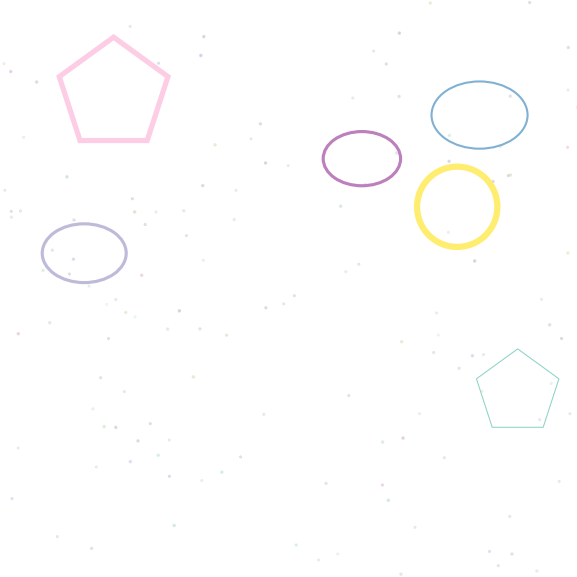[{"shape": "pentagon", "thickness": 0.5, "radius": 0.38, "center": [0.896, 0.32]}, {"shape": "oval", "thickness": 1.5, "radius": 0.36, "center": [0.146, 0.561]}, {"shape": "oval", "thickness": 1, "radius": 0.42, "center": [0.83, 0.8]}, {"shape": "pentagon", "thickness": 2.5, "radius": 0.49, "center": [0.197, 0.836]}, {"shape": "oval", "thickness": 1.5, "radius": 0.34, "center": [0.627, 0.724]}, {"shape": "circle", "thickness": 3, "radius": 0.35, "center": [0.792, 0.641]}]